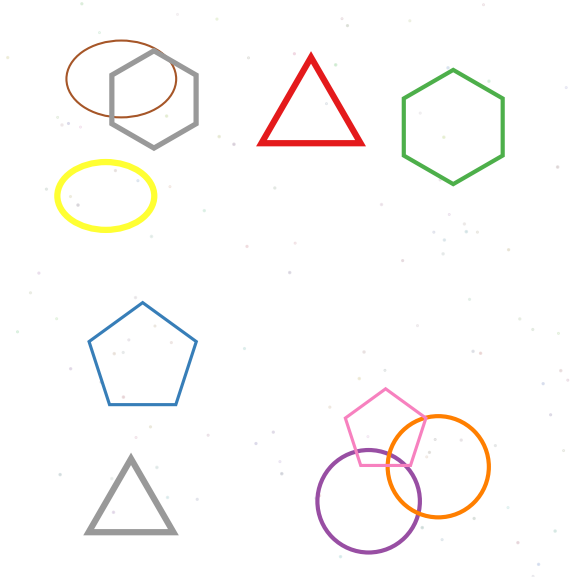[{"shape": "triangle", "thickness": 3, "radius": 0.5, "center": [0.539, 0.801]}, {"shape": "pentagon", "thickness": 1.5, "radius": 0.49, "center": [0.247, 0.377]}, {"shape": "hexagon", "thickness": 2, "radius": 0.49, "center": [0.785, 0.779]}, {"shape": "circle", "thickness": 2, "radius": 0.44, "center": [0.638, 0.131]}, {"shape": "circle", "thickness": 2, "radius": 0.44, "center": [0.759, 0.191]}, {"shape": "oval", "thickness": 3, "radius": 0.42, "center": [0.183, 0.66]}, {"shape": "oval", "thickness": 1, "radius": 0.48, "center": [0.21, 0.862]}, {"shape": "pentagon", "thickness": 1.5, "radius": 0.37, "center": [0.668, 0.253]}, {"shape": "triangle", "thickness": 3, "radius": 0.42, "center": [0.227, 0.12]}, {"shape": "hexagon", "thickness": 2.5, "radius": 0.42, "center": [0.267, 0.827]}]